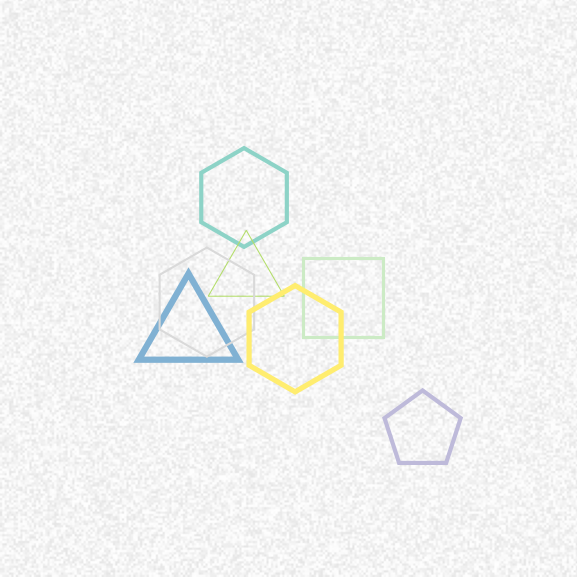[{"shape": "hexagon", "thickness": 2, "radius": 0.43, "center": [0.423, 0.657]}, {"shape": "pentagon", "thickness": 2, "radius": 0.35, "center": [0.732, 0.254]}, {"shape": "triangle", "thickness": 3, "radius": 0.5, "center": [0.326, 0.426]}, {"shape": "triangle", "thickness": 0.5, "radius": 0.38, "center": [0.426, 0.524]}, {"shape": "hexagon", "thickness": 1, "radius": 0.47, "center": [0.358, 0.476]}, {"shape": "square", "thickness": 1.5, "radius": 0.34, "center": [0.594, 0.484]}, {"shape": "hexagon", "thickness": 2.5, "radius": 0.46, "center": [0.511, 0.413]}]